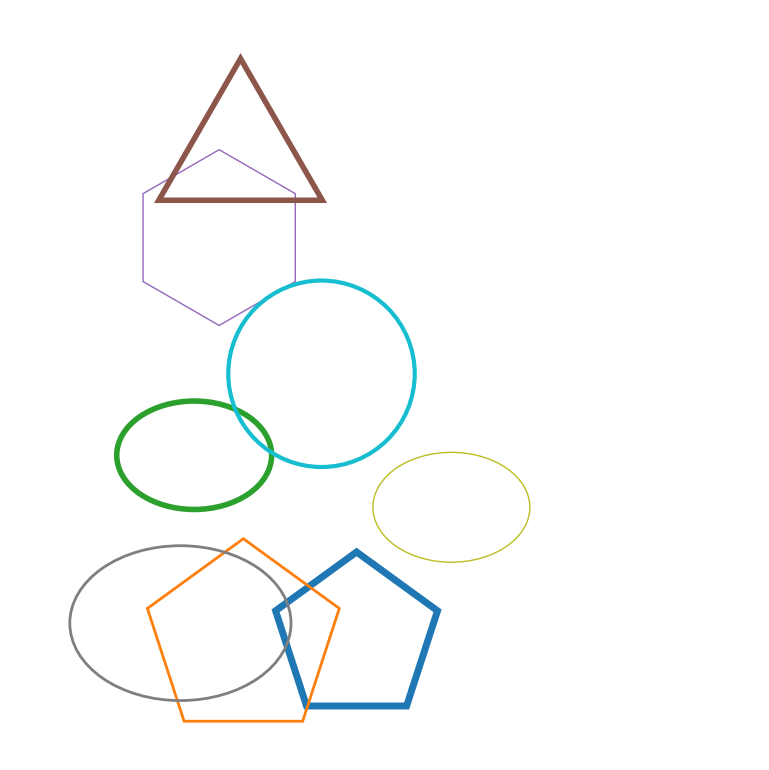[{"shape": "pentagon", "thickness": 2.5, "radius": 0.55, "center": [0.463, 0.173]}, {"shape": "pentagon", "thickness": 1, "radius": 0.66, "center": [0.316, 0.169]}, {"shape": "oval", "thickness": 2, "radius": 0.5, "center": [0.252, 0.409]}, {"shape": "hexagon", "thickness": 0.5, "radius": 0.57, "center": [0.285, 0.691]}, {"shape": "triangle", "thickness": 2, "radius": 0.61, "center": [0.312, 0.801]}, {"shape": "oval", "thickness": 1, "radius": 0.72, "center": [0.234, 0.191]}, {"shape": "oval", "thickness": 0.5, "radius": 0.51, "center": [0.586, 0.341]}, {"shape": "circle", "thickness": 1.5, "radius": 0.61, "center": [0.418, 0.515]}]